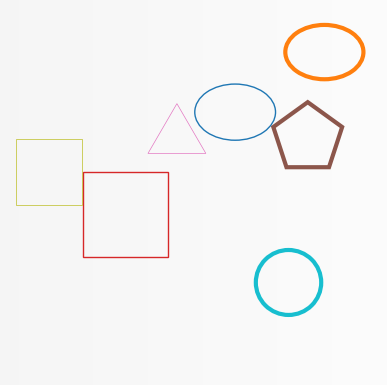[{"shape": "oval", "thickness": 1, "radius": 0.52, "center": [0.607, 0.709]}, {"shape": "oval", "thickness": 3, "radius": 0.5, "center": [0.837, 0.865]}, {"shape": "square", "thickness": 1, "radius": 0.55, "center": [0.324, 0.443]}, {"shape": "pentagon", "thickness": 3, "radius": 0.47, "center": [0.794, 0.641]}, {"shape": "triangle", "thickness": 0.5, "radius": 0.43, "center": [0.457, 0.645]}, {"shape": "square", "thickness": 0.5, "radius": 0.43, "center": [0.126, 0.553]}, {"shape": "circle", "thickness": 3, "radius": 0.42, "center": [0.745, 0.266]}]